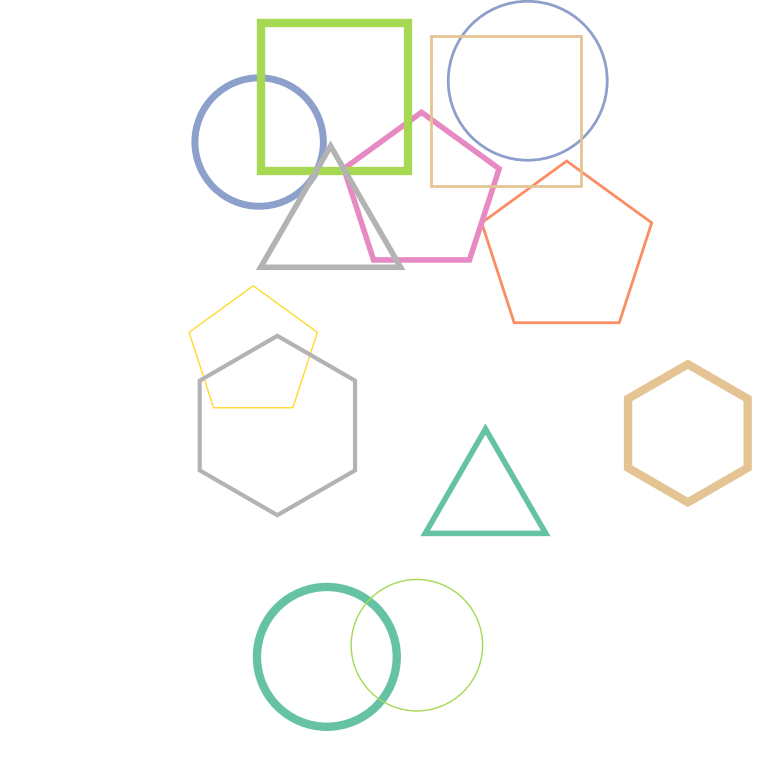[{"shape": "circle", "thickness": 3, "radius": 0.45, "center": [0.424, 0.147]}, {"shape": "triangle", "thickness": 2, "radius": 0.45, "center": [0.63, 0.352]}, {"shape": "pentagon", "thickness": 1, "radius": 0.58, "center": [0.736, 0.675]}, {"shape": "circle", "thickness": 2.5, "radius": 0.42, "center": [0.337, 0.816]}, {"shape": "circle", "thickness": 1, "radius": 0.52, "center": [0.685, 0.895]}, {"shape": "pentagon", "thickness": 2, "radius": 0.53, "center": [0.547, 0.748]}, {"shape": "square", "thickness": 3, "radius": 0.48, "center": [0.435, 0.874]}, {"shape": "circle", "thickness": 0.5, "radius": 0.43, "center": [0.541, 0.162]}, {"shape": "pentagon", "thickness": 0.5, "radius": 0.44, "center": [0.329, 0.541]}, {"shape": "hexagon", "thickness": 3, "radius": 0.45, "center": [0.893, 0.437]}, {"shape": "square", "thickness": 1, "radius": 0.49, "center": [0.657, 0.856]}, {"shape": "hexagon", "thickness": 1.5, "radius": 0.58, "center": [0.36, 0.447]}, {"shape": "triangle", "thickness": 2, "radius": 0.52, "center": [0.429, 0.705]}]